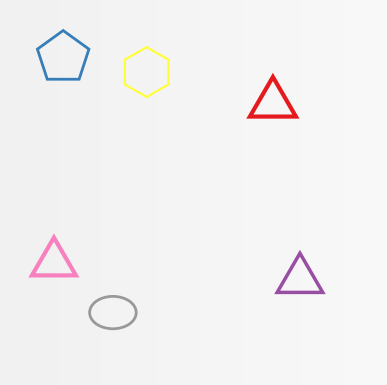[{"shape": "triangle", "thickness": 3, "radius": 0.34, "center": [0.704, 0.732]}, {"shape": "pentagon", "thickness": 2, "radius": 0.35, "center": [0.163, 0.851]}, {"shape": "triangle", "thickness": 2.5, "radius": 0.34, "center": [0.774, 0.274]}, {"shape": "hexagon", "thickness": 1.5, "radius": 0.32, "center": [0.378, 0.813]}, {"shape": "triangle", "thickness": 3, "radius": 0.33, "center": [0.139, 0.318]}, {"shape": "oval", "thickness": 2, "radius": 0.3, "center": [0.291, 0.188]}]